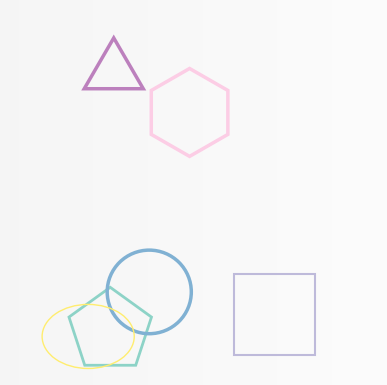[{"shape": "pentagon", "thickness": 2, "radius": 0.56, "center": [0.284, 0.142]}, {"shape": "square", "thickness": 1.5, "radius": 0.53, "center": [0.708, 0.184]}, {"shape": "circle", "thickness": 2.5, "radius": 0.54, "center": [0.385, 0.242]}, {"shape": "hexagon", "thickness": 2.5, "radius": 0.57, "center": [0.489, 0.708]}, {"shape": "triangle", "thickness": 2.5, "radius": 0.44, "center": [0.294, 0.814]}, {"shape": "oval", "thickness": 1, "radius": 0.59, "center": [0.228, 0.126]}]